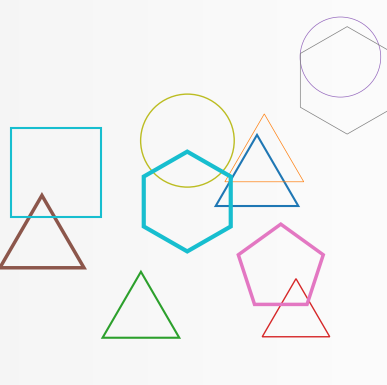[{"shape": "triangle", "thickness": 1.5, "radius": 0.62, "center": [0.663, 0.526]}, {"shape": "triangle", "thickness": 0.5, "radius": 0.59, "center": [0.682, 0.587]}, {"shape": "triangle", "thickness": 1.5, "radius": 0.57, "center": [0.364, 0.18]}, {"shape": "triangle", "thickness": 1, "radius": 0.5, "center": [0.764, 0.176]}, {"shape": "circle", "thickness": 0.5, "radius": 0.52, "center": [0.878, 0.852]}, {"shape": "triangle", "thickness": 2.5, "radius": 0.63, "center": [0.108, 0.367]}, {"shape": "pentagon", "thickness": 2.5, "radius": 0.58, "center": [0.725, 0.303]}, {"shape": "hexagon", "thickness": 0.5, "radius": 0.7, "center": [0.896, 0.791]}, {"shape": "circle", "thickness": 1, "radius": 0.6, "center": [0.484, 0.635]}, {"shape": "square", "thickness": 1.5, "radius": 0.58, "center": [0.144, 0.552]}, {"shape": "hexagon", "thickness": 3, "radius": 0.65, "center": [0.483, 0.477]}]